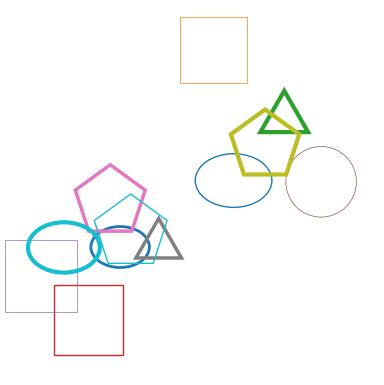[{"shape": "oval", "thickness": 1, "radius": 0.5, "center": [0.607, 0.531]}, {"shape": "oval", "thickness": 2, "radius": 0.38, "center": [0.312, 0.358]}, {"shape": "square", "thickness": 0.5, "radius": 0.43, "center": [0.554, 0.87]}, {"shape": "triangle", "thickness": 3, "radius": 0.36, "center": [0.738, 0.693]}, {"shape": "square", "thickness": 1, "radius": 0.45, "center": [0.23, 0.169]}, {"shape": "square", "thickness": 0.5, "radius": 0.46, "center": [0.106, 0.283]}, {"shape": "circle", "thickness": 0.5, "radius": 0.46, "center": [0.834, 0.528]}, {"shape": "pentagon", "thickness": 2.5, "radius": 0.48, "center": [0.286, 0.477]}, {"shape": "triangle", "thickness": 2.5, "radius": 0.34, "center": [0.412, 0.364]}, {"shape": "pentagon", "thickness": 3, "radius": 0.47, "center": [0.688, 0.622]}, {"shape": "oval", "thickness": 3, "radius": 0.47, "center": [0.166, 0.357]}, {"shape": "pentagon", "thickness": 1, "radius": 0.5, "center": [0.339, 0.396]}]